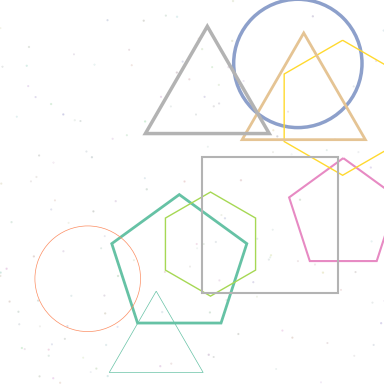[{"shape": "triangle", "thickness": 0.5, "radius": 0.7, "center": [0.406, 0.103]}, {"shape": "pentagon", "thickness": 2, "radius": 0.92, "center": [0.466, 0.31]}, {"shape": "circle", "thickness": 0.5, "radius": 0.69, "center": [0.228, 0.276]}, {"shape": "circle", "thickness": 2.5, "radius": 0.83, "center": [0.774, 0.835]}, {"shape": "pentagon", "thickness": 1.5, "radius": 0.74, "center": [0.892, 0.442]}, {"shape": "hexagon", "thickness": 1, "radius": 0.68, "center": [0.547, 0.366]}, {"shape": "hexagon", "thickness": 1, "radius": 0.88, "center": [0.89, 0.72]}, {"shape": "triangle", "thickness": 2, "radius": 0.92, "center": [0.789, 0.73]}, {"shape": "square", "thickness": 1.5, "radius": 0.88, "center": [0.702, 0.416]}, {"shape": "triangle", "thickness": 2.5, "radius": 0.93, "center": [0.538, 0.746]}]